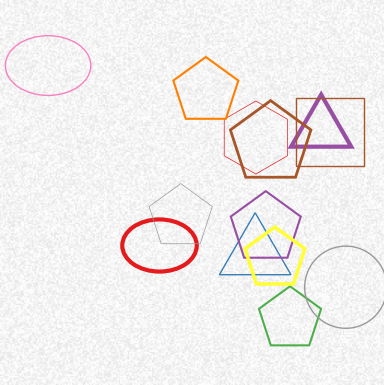[{"shape": "hexagon", "thickness": 0.5, "radius": 0.47, "center": [0.665, 0.643]}, {"shape": "oval", "thickness": 3, "radius": 0.48, "center": [0.414, 0.362]}, {"shape": "triangle", "thickness": 1, "radius": 0.54, "center": [0.663, 0.34]}, {"shape": "pentagon", "thickness": 1.5, "radius": 0.42, "center": [0.753, 0.172]}, {"shape": "pentagon", "thickness": 1.5, "radius": 0.48, "center": [0.69, 0.408]}, {"shape": "triangle", "thickness": 3, "radius": 0.45, "center": [0.834, 0.664]}, {"shape": "pentagon", "thickness": 1.5, "radius": 0.44, "center": [0.535, 0.763]}, {"shape": "pentagon", "thickness": 2.5, "radius": 0.41, "center": [0.714, 0.329]}, {"shape": "pentagon", "thickness": 2, "radius": 0.55, "center": [0.703, 0.629]}, {"shape": "square", "thickness": 1, "radius": 0.44, "center": [0.858, 0.657]}, {"shape": "oval", "thickness": 1, "radius": 0.55, "center": [0.125, 0.83]}, {"shape": "pentagon", "thickness": 0.5, "radius": 0.43, "center": [0.469, 0.437]}, {"shape": "circle", "thickness": 1, "radius": 0.53, "center": [0.898, 0.254]}]